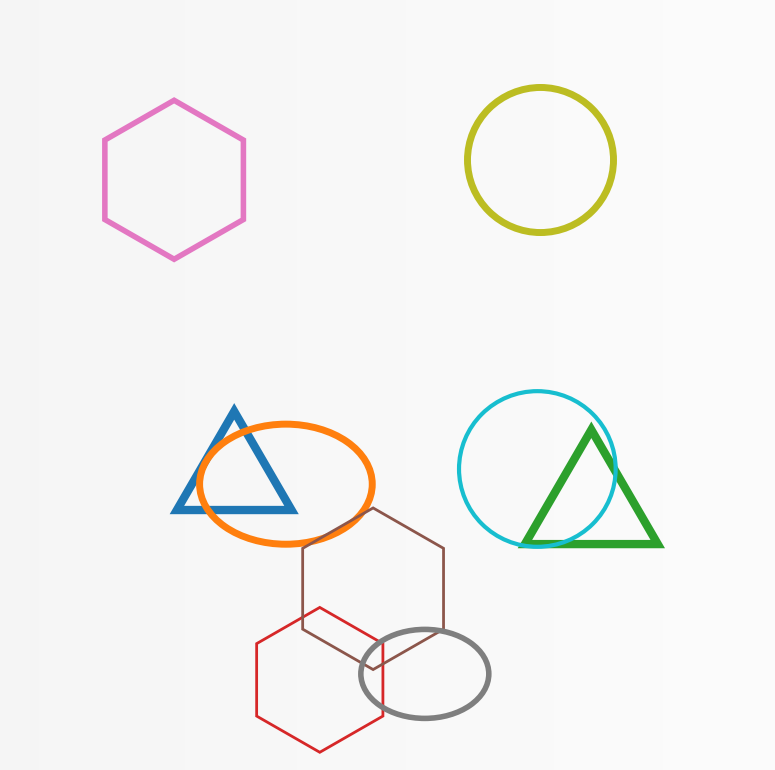[{"shape": "triangle", "thickness": 3, "radius": 0.43, "center": [0.302, 0.38]}, {"shape": "oval", "thickness": 2.5, "radius": 0.56, "center": [0.369, 0.371]}, {"shape": "triangle", "thickness": 3, "radius": 0.49, "center": [0.763, 0.343]}, {"shape": "hexagon", "thickness": 1, "radius": 0.47, "center": [0.413, 0.117]}, {"shape": "hexagon", "thickness": 1, "radius": 0.52, "center": [0.481, 0.235]}, {"shape": "hexagon", "thickness": 2, "radius": 0.52, "center": [0.225, 0.767]}, {"shape": "oval", "thickness": 2, "radius": 0.41, "center": [0.548, 0.125]}, {"shape": "circle", "thickness": 2.5, "radius": 0.47, "center": [0.697, 0.792]}, {"shape": "circle", "thickness": 1.5, "radius": 0.51, "center": [0.693, 0.391]}]